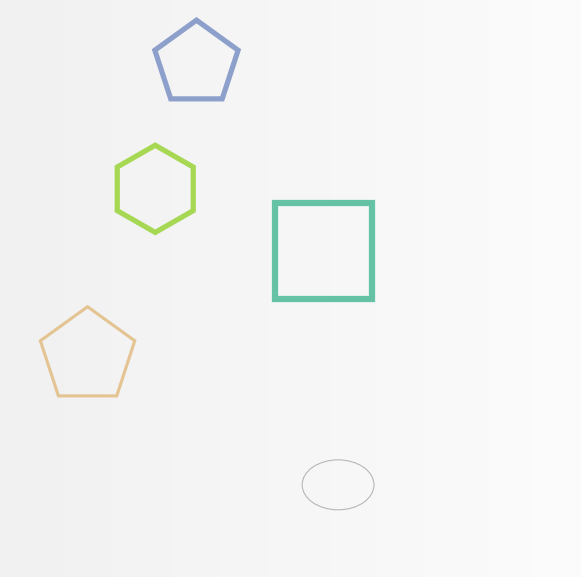[{"shape": "square", "thickness": 3, "radius": 0.42, "center": [0.557, 0.564]}, {"shape": "pentagon", "thickness": 2.5, "radius": 0.38, "center": [0.338, 0.889]}, {"shape": "hexagon", "thickness": 2.5, "radius": 0.38, "center": [0.267, 0.672]}, {"shape": "pentagon", "thickness": 1.5, "radius": 0.43, "center": [0.151, 0.383]}, {"shape": "oval", "thickness": 0.5, "radius": 0.31, "center": [0.582, 0.16]}]